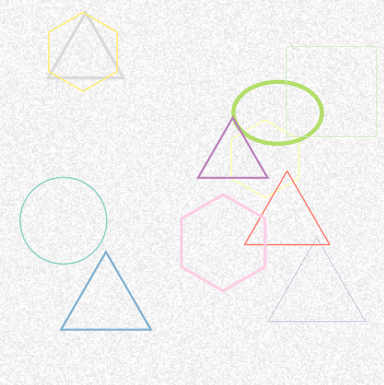[{"shape": "circle", "thickness": 1, "radius": 0.56, "center": [0.165, 0.427]}, {"shape": "hexagon", "thickness": 1, "radius": 0.51, "center": [0.688, 0.587]}, {"shape": "triangle", "thickness": 0.5, "radius": 0.73, "center": [0.823, 0.237]}, {"shape": "triangle", "thickness": 1, "radius": 0.64, "center": [0.746, 0.428]}, {"shape": "triangle", "thickness": 1.5, "radius": 0.67, "center": [0.275, 0.211]}, {"shape": "oval", "thickness": 3, "radius": 0.57, "center": [0.721, 0.707]}, {"shape": "hexagon", "thickness": 2, "radius": 0.63, "center": [0.58, 0.37]}, {"shape": "triangle", "thickness": 2, "radius": 0.57, "center": [0.223, 0.854]}, {"shape": "triangle", "thickness": 1.5, "radius": 0.52, "center": [0.605, 0.59]}, {"shape": "square", "thickness": 0.5, "radius": 0.58, "center": [0.86, 0.763]}, {"shape": "hexagon", "thickness": 1, "radius": 0.51, "center": [0.216, 0.865]}]